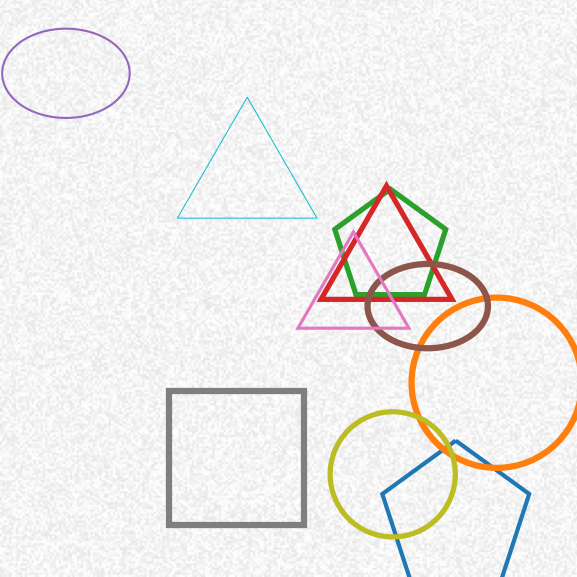[{"shape": "pentagon", "thickness": 2, "radius": 0.67, "center": [0.789, 0.102]}, {"shape": "circle", "thickness": 3, "radius": 0.74, "center": [0.86, 0.336]}, {"shape": "pentagon", "thickness": 2.5, "radius": 0.51, "center": [0.676, 0.571]}, {"shape": "triangle", "thickness": 2.5, "radius": 0.66, "center": [0.669, 0.546]}, {"shape": "oval", "thickness": 1, "radius": 0.55, "center": [0.114, 0.872]}, {"shape": "oval", "thickness": 3, "radius": 0.52, "center": [0.741, 0.469]}, {"shape": "triangle", "thickness": 1.5, "radius": 0.56, "center": [0.612, 0.486]}, {"shape": "square", "thickness": 3, "radius": 0.58, "center": [0.409, 0.206]}, {"shape": "circle", "thickness": 2.5, "radius": 0.54, "center": [0.68, 0.178]}, {"shape": "triangle", "thickness": 0.5, "radius": 0.7, "center": [0.428, 0.691]}]